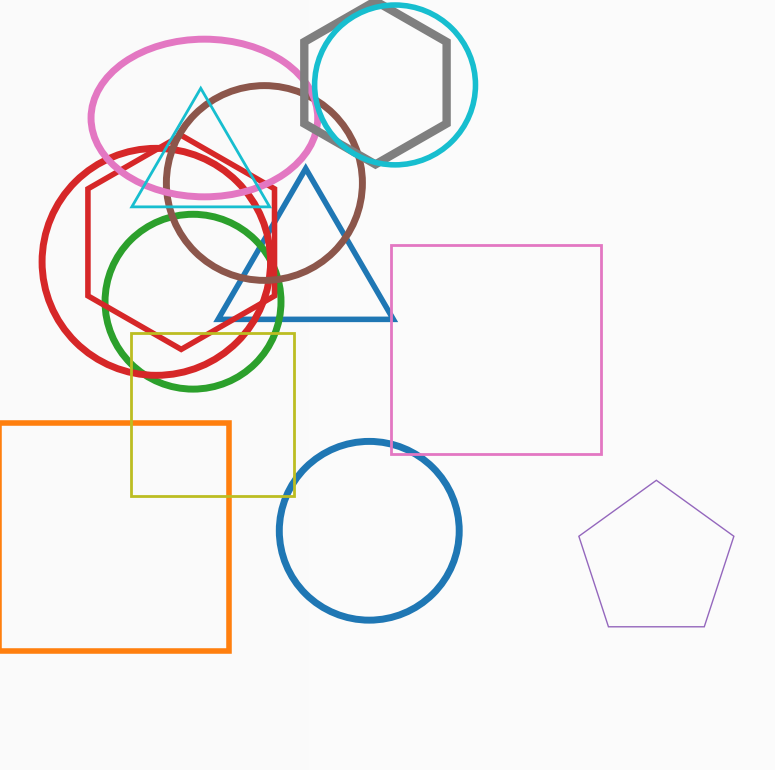[{"shape": "triangle", "thickness": 2, "radius": 0.65, "center": [0.394, 0.651]}, {"shape": "circle", "thickness": 2.5, "radius": 0.58, "center": [0.476, 0.311]}, {"shape": "square", "thickness": 2, "radius": 0.74, "center": [0.147, 0.303]}, {"shape": "circle", "thickness": 2.5, "radius": 0.57, "center": [0.249, 0.608]}, {"shape": "circle", "thickness": 2.5, "radius": 0.74, "center": [0.202, 0.66]}, {"shape": "hexagon", "thickness": 2, "radius": 0.7, "center": [0.234, 0.685]}, {"shape": "pentagon", "thickness": 0.5, "radius": 0.53, "center": [0.847, 0.271]}, {"shape": "circle", "thickness": 2.5, "radius": 0.63, "center": [0.341, 0.762]}, {"shape": "oval", "thickness": 2.5, "radius": 0.73, "center": [0.264, 0.847]}, {"shape": "square", "thickness": 1, "radius": 0.68, "center": [0.64, 0.546]}, {"shape": "hexagon", "thickness": 3, "radius": 0.53, "center": [0.484, 0.893]}, {"shape": "square", "thickness": 1, "radius": 0.53, "center": [0.274, 0.462]}, {"shape": "circle", "thickness": 2, "radius": 0.52, "center": [0.51, 0.89]}, {"shape": "triangle", "thickness": 1, "radius": 0.51, "center": [0.259, 0.783]}]